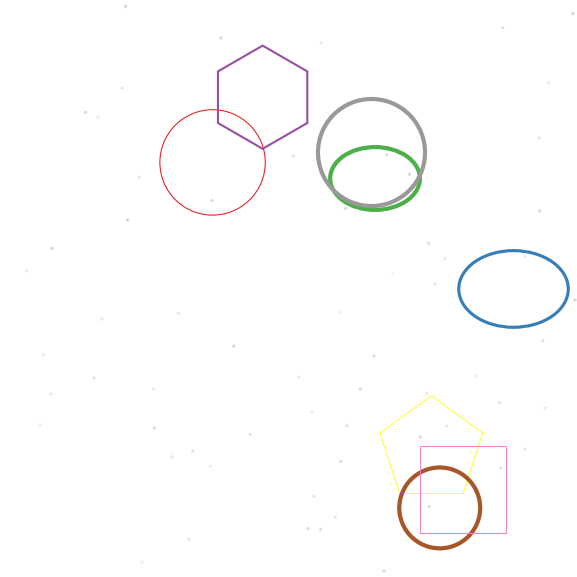[{"shape": "circle", "thickness": 0.5, "radius": 0.46, "center": [0.368, 0.718]}, {"shape": "oval", "thickness": 1.5, "radius": 0.47, "center": [0.889, 0.499]}, {"shape": "oval", "thickness": 2, "radius": 0.39, "center": [0.649, 0.69]}, {"shape": "hexagon", "thickness": 1, "radius": 0.45, "center": [0.455, 0.831]}, {"shape": "pentagon", "thickness": 0.5, "radius": 0.47, "center": [0.747, 0.22]}, {"shape": "circle", "thickness": 2, "radius": 0.35, "center": [0.761, 0.12]}, {"shape": "square", "thickness": 0.5, "radius": 0.37, "center": [0.802, 0.151]}, {"shape": "circle", "thickness": 2, "radius": 0.46, "center": [0.643, 0.735]}]